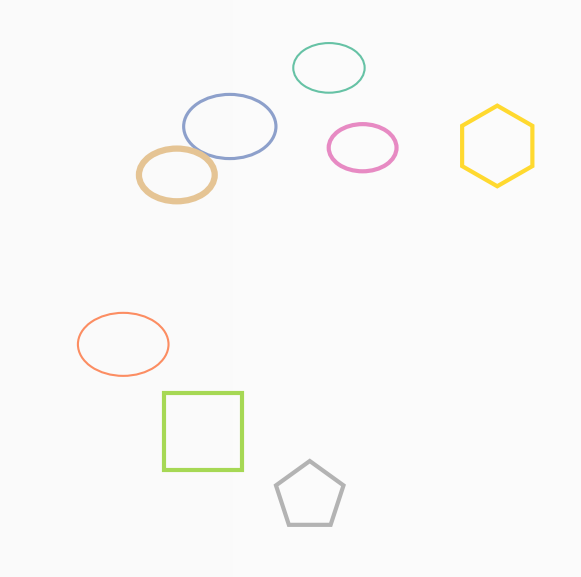[{"shape": "oval", "thickness": 1, "radius": 0.31, "center": [0.566, 0.882]}, {"shape": "oval", "thickness": 1, "radius": 0.39, "center": [0.212, 0.403]}, {"shape": "oval", "thickness": 1.5, "radius": 0.4, "center": [0.395, 0.78]}, {"shape": "oval", "thickness": 2, "radius": 0.29, "center": [0.624, 0.743]}, {"shape": "square", "thickness": 2, "radius": 0.33, "center": [0.349, 0.251]}, {"shape": "hexagon", "thickness": 2, "radius": 0.35, "center": [0.855, 0.746]}, {"shape": "oval", "thickness": 3, "radius": 0.33, "center": [0.304, 0.696]}, {"shape": "pentagon", "thickness": 2, "radius": 0.31, "center": [0.533, 0.14]}]